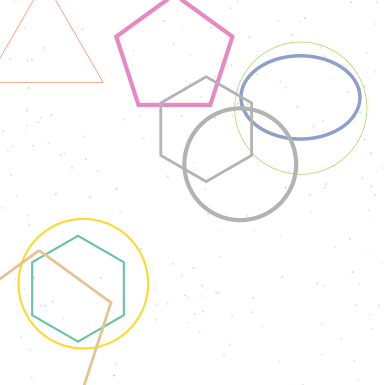[{"shape": "hexagon", "thickness": 1.5, "radius": 0.69, "center": [0.203, 0.25]}, {"shape": "triangle", "thickness": 0.5, "radius": 0.88, "center": [0.116, 0.874]}, {"shape": "oval", "thickness": 2.5, "radius": 0.77, "center": [0.78, 0.747]}, {"shape": "pentagon", "thickness": 3, "radius": 0.79, "center": [0.453, 0.856]}, {"shape": "circle", "thickness": 0.5, "radius": 0.86, "center": [0.781, 0.719]}, {"shape": "circle", "thickness": 1.5, "radius": 0.84, "center": [0.217, 0.263]}, {"shape": "pentagon", "thickness": 2, "radius": 0.98, "center": [0.102, 0.153]}, {"shape": "hexagon", "thickness": 2, "radius": 0.68, "center": [0.536, 0.664]}, {"shape": "circle", "thickness": 3, "radius": 0.73, "center": [0.624, 0.573]}]